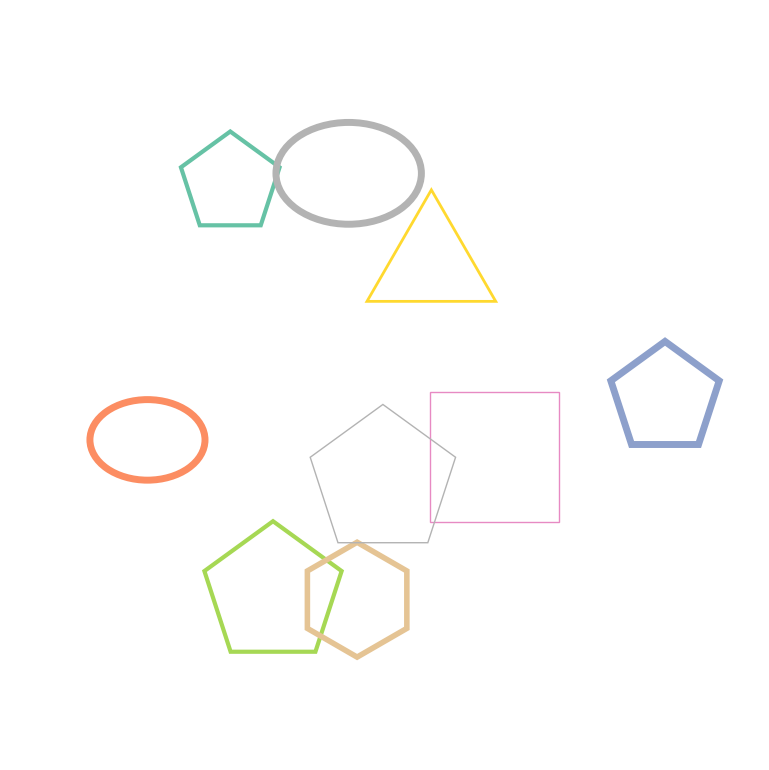[{"shape": "pentagon", "thickness": 1.5, "radius": 0.34, "center": [0.299, 0.762]}, {"shape": "oval", "thickness": 2.5, "radius": 0.37, "center": [0.192, 0.429]}, {"shape": "pentagon", "thickness": 2.5, "radius": 0.37, "center": [0.864, 0.483]}, {"shape": "square", "thickness": 0.5, "radius": 0.42, "center": [0.642, 0.406]}, {"shape": "pentagon", "thickness": 1.5, "radius": 0.47, "center": [0.355, 0.229]}, {"shape": "triangle", "thickness": 1, "radius": 0.48, "center": [0.56, 0.657]}, {"shape": "hexagon", "thickness": 2, "radius": 0.37, "center": [0.464, 0.221]}, {"shape": "pentagon", "thickness": 0.5, "radius": 0.5, "center": [0.497, 0.375]}, {"shape": "oval", "thickness": 2.5, "radius": 0.47, "center": [0.453, 0.775]}]